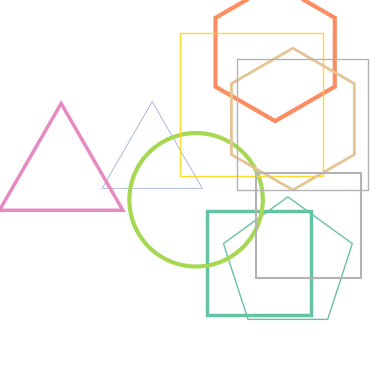[{"shape": "square", "thickness": 2.5, "radius": 0.67, "center": [0.673, 0.317]}, {"shape": "pentagon", "thickness": 1, "radius": 0.88, "center": [0.748, 0.313]}, {"shape": "hexagon", "thickness": 3, "radius": 0.89, "center": [0.715, 0.864]}, {"shape": "triangle", "thickness": 0.5, "radius": 0.75, "center": [0.395, 0.586]}, {"shape": "triangle", "thickness": 2.5, "radius": 0.92, "center": [0.159, 0.546]}, {"shape": "circle", "thickness": 3, "radius": 0.87, "center": [0.509, 0.481]}, {"shape": "square", "thickness": 1, "radius": 0.93, "center": [0.654, 0.728]}, {"shape": "hexagon", "thickness": 2, "radius": 0.92, "center": [0.761, 0.691]}, {"shape": "square", "thickness": 1.5, "radius": 0.69, "center": [0.801, 0.415]}, {"shape": "square", "thickness": 1, "radius": 0.85, "center": [0.786, 0.677]}]